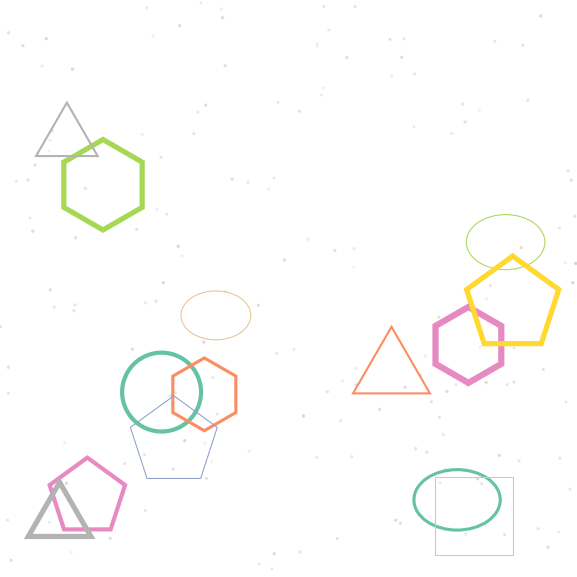[{"shape": "circle", "thickness": 2, "radius": 0.34, "center": [0.28, 0.32]}, {"shape": "oval", "thickness": 1.5, "radius": 0.37, "center": [0.791, 0.134]}, {"shape": "hexagon", "thickness": 1.5, "radius": 0.32, "center": [0.354, 0.316]}, {"shape": "triangle", "thickness": 1, "radius": 0.38, "center": [0.678, 0.356]}, {"shape": "pentagon", "thickness": 0.5, "radius": 0.4, "center": [0.301, 0.235]}, {"shape": "pentagon", "thickness": 2, "radius": 0.34, "center": [0.151, 0.138]}, {"shape": "hexagon", "thickness": 3, "radius": 0.33, "center": [0.811, 0.402]}, {"shape": "hexagon", "thickness": 2.5, "radius": 0.39, "center": [0.178, 0.679]}, {"shape": "oval", "thickness": 0.5, "radius": 0.34, "center": [0.876, 0.58]}, {"shape": "pentagon", "thickness": 2.5, "radius": 0.42, "center": [0.888, 0.472]}, {"shape": "square", "thickness": 0.5, "radius": 0.34, "center": [0.821, 0.106]}, {"shape": "oval", "thickness": 0.5, "radius": 0.3, "center": [0.374, 0.453]}, {"shape": "triangle", "thickness": 2.5, "radius": 0.31, "center": [0.103, 0.101]}, {"shape": "triangle", "thickness": 1, "radius": 0.31, "center": [0.116, 0.76]}]